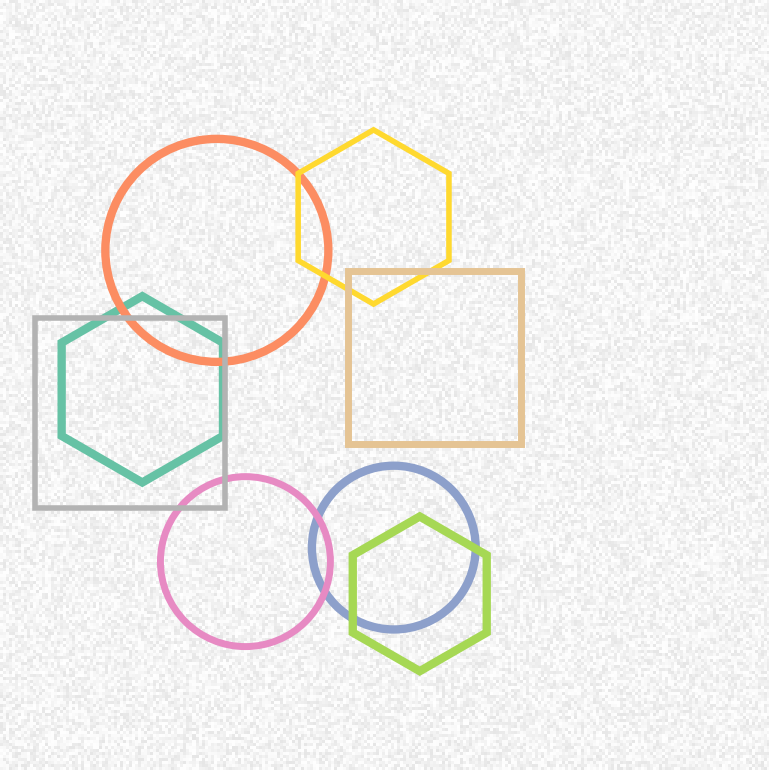[{"shape": "hexagon", "thickness": 3, "radius": 0.6, "center": [0.185, 0.494]}, {"shape": "circle", "thickness": 3, "radius": 0.72, "center": [0.282, 0.675]}, {"shape": "circle", "thickness": 3, "radius": 0.53, "center": [0.511, 0.289]}, {"shape": "circle", "thickness": 2.5, "radius": 0.55, "center": [0.319, 0.271]}, {"shape": "hexagon", "thickness": 3, "radius": 0.5, "center": [0.545, 0.229]}, {"shape": "hexagon", "thickness": 2, "radius": 0.57, "center": [0.485, 0.718]}, {"shape": "square", "thickness": 2.5, "radius": 0.56, "center": [0.564, 0.536]}, {"shape": "square", "thickness": 2, "radius": 0.62, "center": [0.169, 0.464]}]